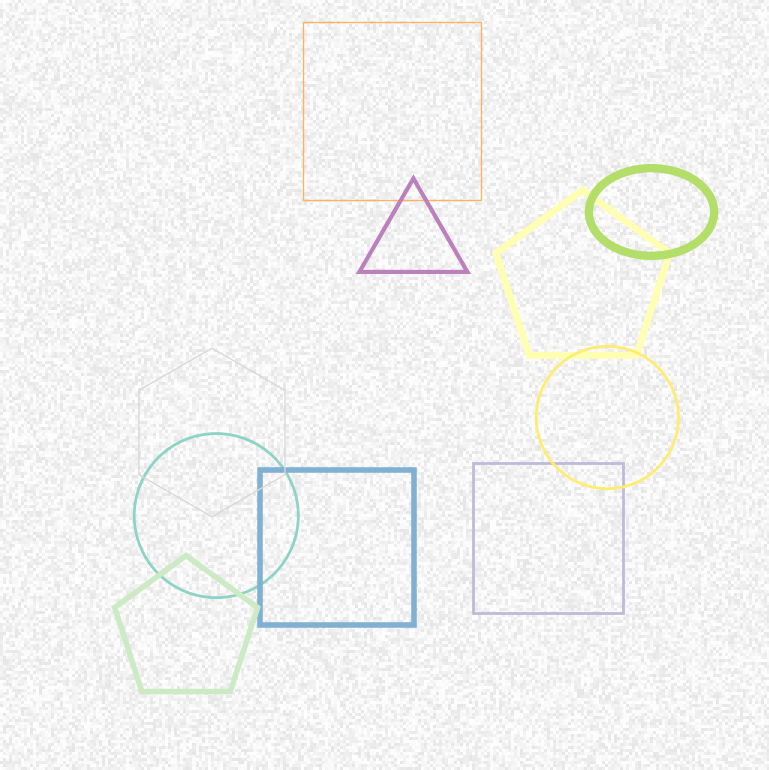[{"shape": "circle", "thickness": 1, "radius": 0.53, "center": [0.281, 0.33]}, {"shape": "pentagon", "thickness": 2.5, "radius": 0.59, "center": [0.757, 0.635]}, {"shape": "square", "thickness": 1, "radius": 0.49, "center": [0.712, 0.302]}, {"shape": "square", "thickness": 2, "radius": 0.5, "center": [0.438, 0.289]}, {"shape": "square", "thickness": 0.5, "radius": 0.58, "center": [0.509, 0.856]}, {"shape": "oval", "thickness": 3, "radius": 0.41, "center": [0.846, 0.725]}, {"shape": "hexagon", "thickness": 0.5, "radius": 0.55, "center": [0.275, 0.438]}, {"shape": "triangle", "thickness": 1.5, "radius": 0.4, "center": [0.537, 0.687]}, {"shape": "pentagon", "thickness": 2, "radius": 0.49, "center": [0.242, 0.181]}, {"shape": "circle", "thickness": 1, "radius": 0.46, "center": [0.789, 0.458]}]